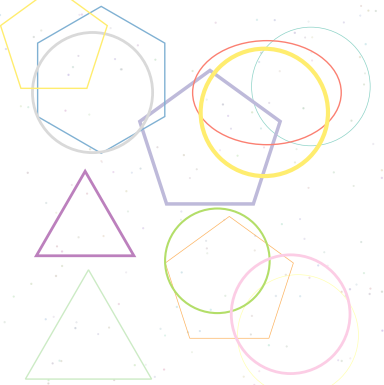[{"shape": "circle", "thickness": 0.5, "radius": 0.77, "center": [0.807, 0.775]}, {"shape": "circle", "thickness": 0.5, "radius": 0.79, "center": [0.774, 0.129]}, {"shape": "pentagon", "thickness": 2.5, "radius": 0.96, "center": [0.545, 0.625]}, {"shape": "oval", "thickness": 1, "radius": 0.97, "center": [0.693, 0.759]}, {"shape": "hexagon", "thickness": 1, "radius": 0.95, "center": [0.263, 0.793]}, {"shape": "pentagon", "thickness": 0.5, "radius": 0.87, "center": [0.596, 0.263]}, {"shape": "circle", "thickness": 1.5, "radius": 0.68, "center": [0.565, 0.323]}, {"shape": "circle", "thickness": 2, "radius": 0.77, "center": [0.755, 0.184]}, {"shape": "circle", "thickness": 2, "radius": 0.78, "center": [0.24, 0.76]}, {"shape": "triangle", "thickness": 2, "radius": 0.73, "center": [0.221, 0.409]}, {"shape": "triangle", "thickness": 1, "radius": 0.95, "center": [0.23, 0.11]}, {"shape": "circle", "thickness": 3, "radius": 0.83, "center": [0.687, 0.708]}, {"shape": "pentagon", "thickness": 1, "radius": 0.73, "center": [0.14, 0.888]}]